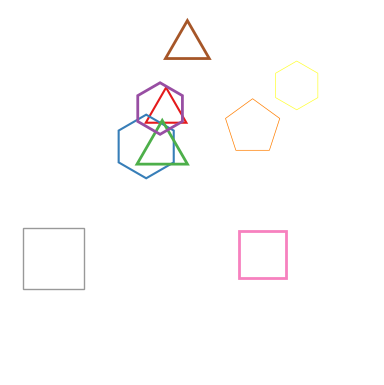[{"shape": "triangle", "thickness": 1.5, "radius": 0.3, "center": [0.431, 0.712]}, {"shape": "hexagon", "thickness": 1.5, "radius": 0.41, "center": [0.38, 0.62]}, {"shape": "triangle", "thickness": 2, "radius": 0.38, "center": [0.421, 0.611]}, {"shape": "hexagon", "thickness": 2, "radius": 0.33, "center": [0.416, 0.718]}, {"shape": "pentagon", "thickness": 0.5, "radius": 0.37, "center": [0.656, 0.67]}, {"shape": "hexagon", "thickness": 0.5, "radius": 0.32, "center": [0.771, 0.778]}, {"shape": "triangle", "thickness": 2, "radius": 0.33, "center": [0.487, 0.881]}, {"shape": "square", "thickness": 2, "radius": 0.31, "center": [0.683, 0.339]}, {"shape": "square", "thickness": 1, "radius": 0.4, "center": [0.139, 0.328]}]